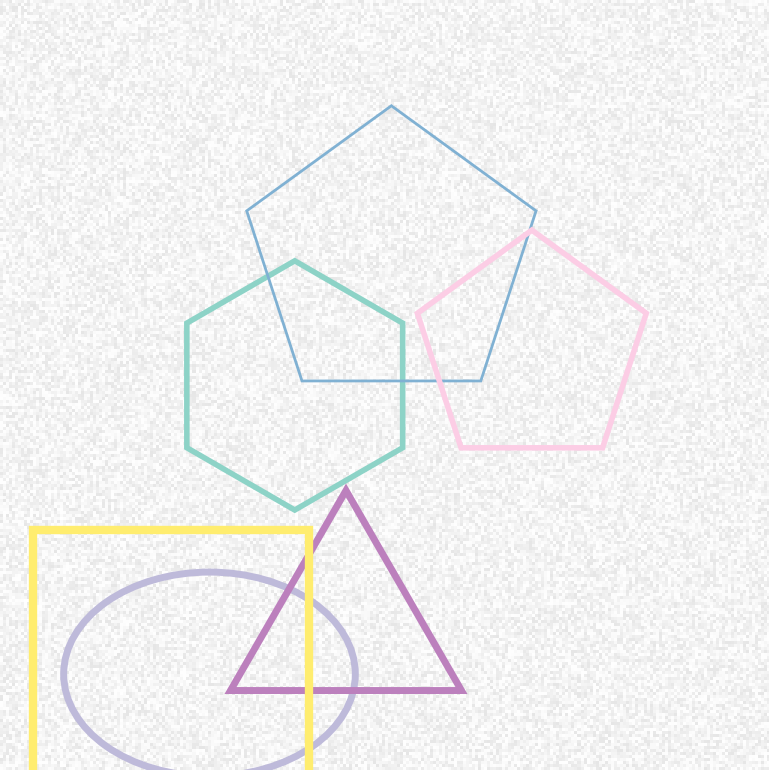[{"shape": "hexagon", "thickness": 2, "radius": 0.81, "center": [0.383, 0.499]}, {"shape": "oval", "thickness": 2.5, "radius": 0.95, "center": [0.272, 0.124]}, {"shape": "pentagon", "thickness": 1, "radius": 0.99, "center": [0.508, 0.665]}, {"shape": "pentagon", "thickness": 2, "radius": 0.78, "center": [0.691, 0.545]}, {"shape": "triangle", "thickness": 2.5, "radius": 0.87, "center": [0.449, 0.19]}, {"shape": "square", "thickness": 3, "radius": 0.9, "center": [0.222, 0.132]}]